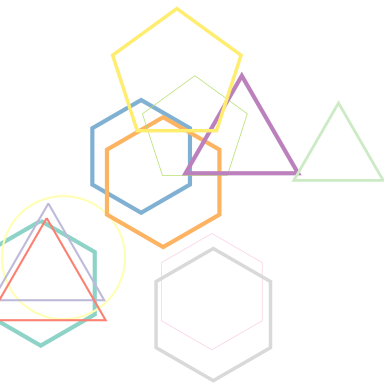[{"shape": "hexagon", "thickness": 3, "radius": 0.81, "center": [0.106, 0.264]}, {"shape": "circle", "thickness": 1.5, "radius": 0.8, "center": [0.165, 0.331]}, {"shape": "triangle", "thickness": 1.5, "radius": 0.84, "center": [0.126, 0.304]}, {"shape": "triangle", "thickness": 1.5, "radius": 0.88, "center": [0.121, 0.257]}, {"shape": "hexagon", "thickness": 3, "radius": 0.73, "center": [0.367, 0.594]}, {"shape": "hexagon", "thickness": 3, "radius": 0.84, "center": [0.424, 0.527]}, {"shape": "pentagon", "thickness": 0.5, "radius": 0.72, "center": [0.506, 0.66]}, {"shape": "hexagon", "thickness": 0.5, "radius": 0.76, "center": [0.55, 0.242]}, {"shape": "hexagon", "thickness": 2.5, "radius": 0.86, "center": [0.554, 0.183]}, {"shape": "triangle", "thickness": 3, "radius": 0.84, "center": [0.628, 0.634]}, {"shape": "triangle", "thickness": 2, "radius": 0.67, "center": [0.879, 0.598]}, {"shape": "pentagon", "thickness": 2.5, "radius": 0.88, "center": [0.459, 0.802]}]